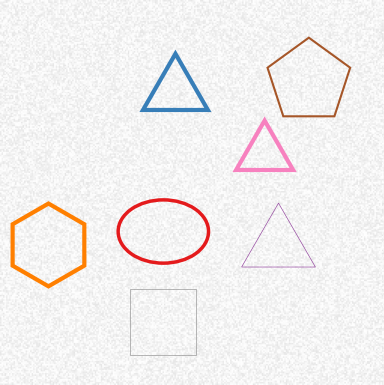[{"shape": "oval", "thickness": 2.5, "radius": 0.59, "center": [0.424, 0.399]}, {"shape": "triangle", "thickness": 3, "radius": 0.49, "center": [0.456, 0.763]}, {"shape": "triangle", "thickness": 0.5, "radius": 0.55, "center": [0.723, 0.362]}, {"shape": "hexagon", "thickness": 3, "radius": 0.54, "center": [0.126, 0.364]}, {"shape": "pentagon", "thickness": 1.5, "radius": 0.56, "center": [0.802, 0.789]}, {"shape": "triangle", "thickness": 3, "radius": 0.43, "center": [0.687, 0.601]}, {"shape": "square", "thickness": 0.5, "radius": 0.43, "center": [0.424, 0.163]}]